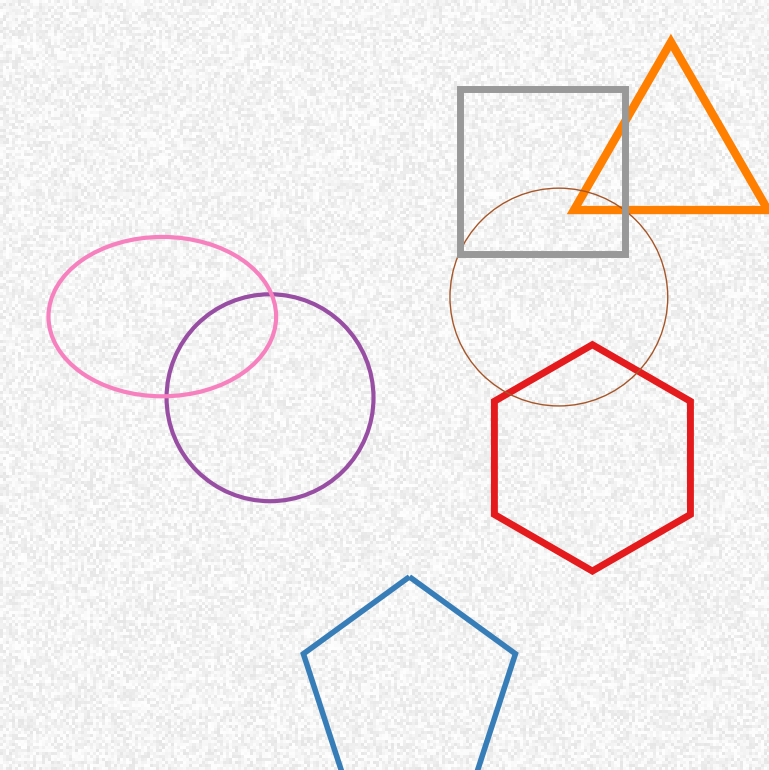[{"shape": "hexagon", "thickness": 2.5, "radius": 0.73, "center": [0.769, 0.405]}, {"shape": "pentagon", "thickness": 2, "radius": 0.72, "center": [0.532, 0.106]}, {"shape": "circle", "thickness": 1.5, "radius": 0.67, "center": [0.351, 0.483]}, {"shape": "triangle", "thickness": 3, "radius": 0.73, "center": [0.871, 0.8]}, {"shape": "circle", "thickness": 0.5, "radius": 0.71, "center": [0.726, 0.614]}, {"shape": "oval", "thickness": 1.5, "radius": 0.74, "center": [0.211, 0.589]}, {"shape": "square", "thickness": 2.5, "radius": 0.54, "center": [0.704, 0.778]}]